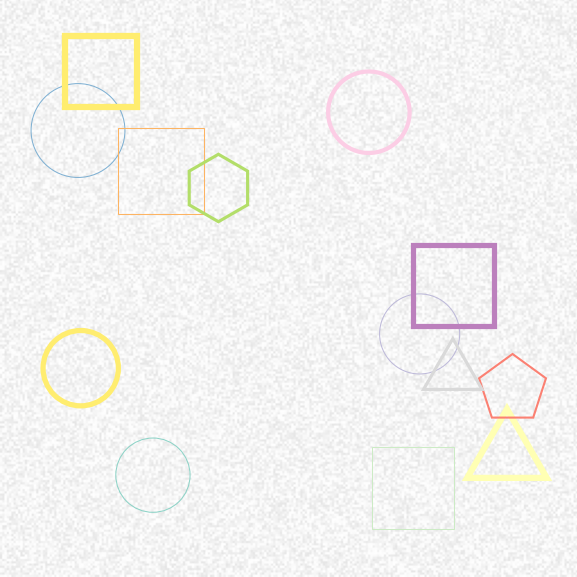[{"shape": "circle", "thickness": 0.5, "radius": 0.32, "center": [0.265, 0.176]}, {"shape": "triangle", "thickness": 3, "radius": 0.4, "center": [0.878, 0.211]}, {"shape": "circle", "thickness": 0.5, "radius": 0.35, "center": [0.727, 0.421]}, {"shape": "pentagon", "thickness": 1, "radius": 0.3, "center": [0.887, 0.325]}, {"shape": "circle", "thickness": 0.5, "radius": 0.41, "center": [0.135, 0.773]}, {"shape": "square", "thickness": 0.5, "radius": 0.37, "center": [0.279, 0.703]}, {"shape": "hexagon", "thickness": 1.5, "radius": 0.29, "center": [0.378, 0.674]}, {"shape": "circle", "thickness": 2, "radius": 0.35, "center": [0.639, 0.805]}, {"shape": "triangle", "thickness": 1.5, "radius": 0.29, "center": [0.784, 0.354]}, {"shape": "square", "thickness": 2.5, "radius": 0.35, "center": [0.785, 0.505]}, {"shape": "square", "thickness": 0.5, "radius": 0.36, "center": [0.715, 0.155]}, {"shape": "square", "thickness": 3, "radius": 0.31, "center": [0.175, 0.875]}, {"shape": "circle", "thickness": 2.5, "radius": 0.33, "center": [0.14, 0.362]}]